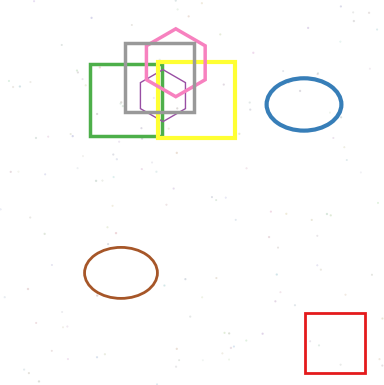[{"shape": "square", "thickness": 2, "radius": 0.39, "center": [0.871, 0.109]}, {"shape": "oval", "thickness": 3, "radius": 0.49, "center": [0.79, 0.729]}, {"shape": "square", "thickness": 2.5, "radius": 0.46, "center": [0.328, 0.741]}, {"shape": "hexagon", "thickness": 1, "radius": 0.34, "center": [0.423, 0.752]}, {"shape": "square", "thickness": 3, "radius": 0.5, "center": [0.51, 0.74]}, {"shape": "oval", "thickness": 2, "radius": 0.47, "center": [0.314, 0.291]}, {"shape": "hexagon", "thickness": 2.5, "radius": 0.44, "center": [0.457, 0.837]}, {"shape": "square", "thickness": 2.5, "radius": 0.45, "center": [0.414, 0.799]}]